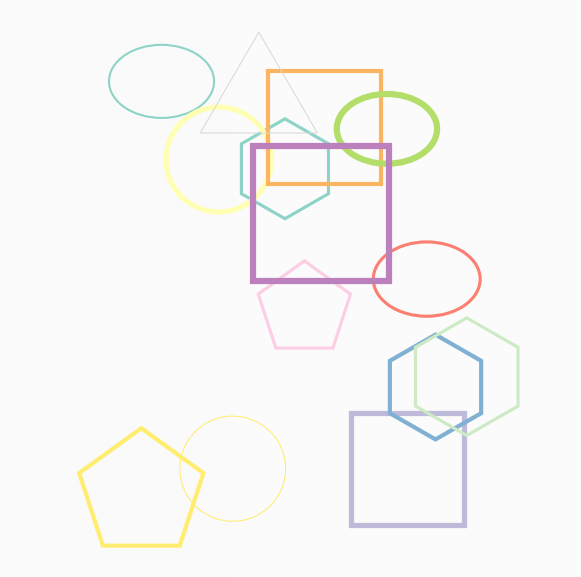[{"shape": "oval", "thickness": 1, "radius": 0.45, "center": [0.278, 0.858]}, {"shape": "hexagon", "thickness": 1.5, "radius": 0.43, "center": [0.49, 0.707]}, {"shape": "circle", "thickness": 2.5, "radius": 0.45, "center": [0.376, 0.723]}, {"shape": "square", "thickness": 2.5, "radius": 0.49, "center": [0.702, 0.187]}, {"shape": "oval", "thickness": 1.5, "radius": 0.46, "center": [0.734, 0.516]}, {"shape": "hexagon", "thickness": 2, "radius": 0.45, "center": [0.749, 0.329]}, {"shape": "square", "thickness": 2, "radius": 0.49, "center": [0.558, 0.778]}, {"shape": "oval", "thickness": 3, "radius": 0.43, "center": [0.666, 0.776]}, {"shape": "pentagon", "thickness": 1.5, "radius": 0.42, "center": [0.524, 0.464]}, {"shape": "triangle", "thickness": 0.5, "radius": 0.58, "center": [0.445, 0.827]}, {"shape": "square", "thickness": 3, "radius": 0.59, "center": [0.552, 0.629]}, {"shape": "hexagon", "thickness": 1.5, "radius": 0.51, "center": [0.803, 0.347]}, {"shape": "pentagon", "thickness": 2, "radius": 0.56, "center": [0.243, 0.145]}, {"shape": "circle", "thickness": 0.5, "radius": 0.46, "center": [0.4, 0.188]}]